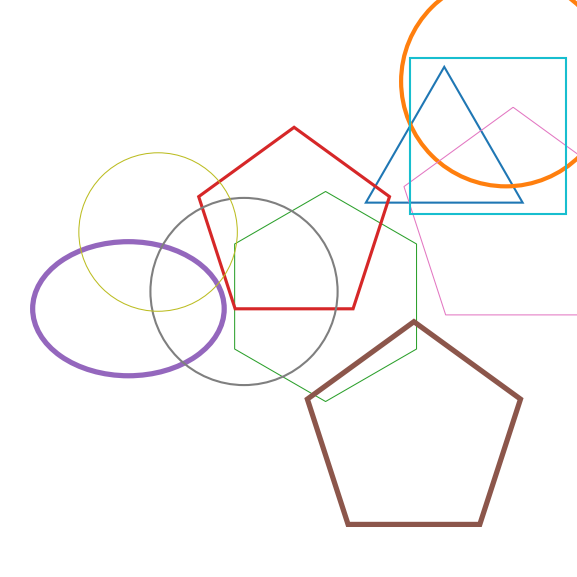[{"shape": "triangle", "thickness": 1, "radius": 0.78, "center": [0.769, 0.727]}, {"shape": "circle", "thickness": 2, "radius": 0.91, "center": [0.876, 0.858]}, {"shape": "hexagon", "thickness": 0.5, "radius": 0.91, "center": [0.564, 0.486]}, {"shape": "pentagon", "thickness": 1.5, "radius": 0.87, "center": [0.509, 0.605]}, {"shape": "oval", "thickness": 2.5, "radius": 0.83, "center": [0.222, 0.465]}, {"shape": "pentagon", "thickness": 2.5, "radius": 0.97, "center": [0.717, 0.248]}, {"shape": "pentagon", "thickness": 0.5, "radius": 0.99, "center": [0.889, 0.615]}, {"shape": "circle", "thickness": 1, "radius": 0.81, "center": [0.423, 0.494]}, {"shape": "circle", "thickness": 0.5, "radius": 0.69, "center": [0.274, 0.597]}, {"shape": "square", "thickness": 1, "radius": 0.68, "center": [0.844, 0.764]}]